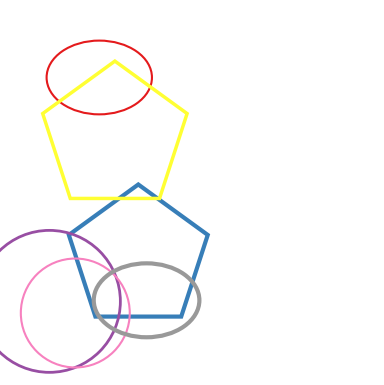[{"shape": "oval", "thickness": 1.5, "radius": 0.68, "center": [0.258, 0.799]}, {"shape": "pentagon", "thickness": 3, "radius": 0.95, "center": [0.359, 0.331]}, {"shape": "circle", "thickness": 2, "radius": 0.92, "center": [0.128, 0.217]}, {"shape": "pentagon", "thickness": 2.5, "radius": 0.99, "center": [0.298, 0.644]}, {"shape": "circle", "thickness": 1.5, "radius": 0.71, "center": [0.196, 0.187]}, {"shape": "oval", "thickness": 3, "radius": 0.69, "center": [0.381, 0.22]}]